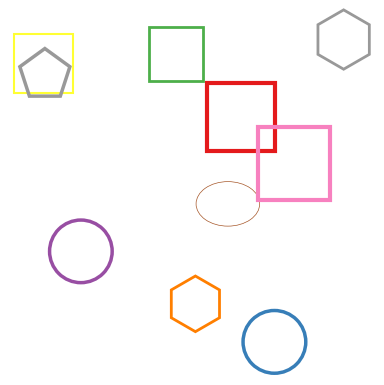[{"shape": "square", "thickness": 3, "radius": 0.45, "center": [0.627, 0.696]}, {"shape": "circle", "thickness": 2.5, "radius": 0.41, "center": [0.713, 0.112]}, {"shape": "square", "thickness": 2, "radius": 0.35, "center": [0.457, 0.86]}, {"shape": "circle", "thickness": 2.5, "radius": 0.41, "center": [0.21, 0.347]}, {"shape": "hexagon", "thickness": 2, "radius": 0.36, "center": [0.508, 0.211]}, {"shape": "square", "thickness": 1.5, "radius": 0.38, "center": [0.114, 0.834]}, {"shape": "oval", "thickness": 0.5, "radius": 0.41, "center": [0.592, 0.47]}, {"shape": "square", "thickness": 3, "radius": 0.47, "center": [0.763, 0.576]}, {"shape": "pentagon", "thickness": 2.5, "radius": 0.34, "center": [0.117, 0.806]}, {"shape": "hexagon", "thickness": 2, "radius": 0.39, "center": [0.893, 0.897]}]